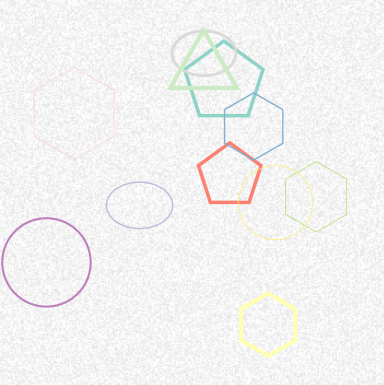[{"shape": "pentagon", "thickness": 2.5, "radius": 0.54, "center": [0.581, 0.786]}, {"shape": "hexagon", "thickness": 3, "radius": 0.41, "center": [0.697, 0.157]}, {"shape": "oval", "thickness": 1, "radius": 0.43, "center": [0.362, 0.467]}, {"shape": "pentagon", "thickness": 2.5, "radius": 0.43, "center": [0.597, 0.543]}, {"shape": "hexagon", "thickness": 1, "radius": 0.44, "center": [0.659, 0.671]}, {"shape": "hexagon", "thickness": 0.5, "radius": 0.46, "center": [0.821, 0.489]}, {"shape": "hexagon", "thickness": 0.5, "radius": 0.6, "center": [0.192, 0.706]}, {"shape": "oval", "thickness": 2, "radius": 0.42, "center": [0.53, 0.862]}, {"shape": "circle", "thickness": 1.5, "radius": 0.57, "center": [0.121, 0.318]}, {"shape": "triangle", "thickness": 3, "radius": 0.5, "center": [0.529, 0.822]}, {"shape": "circle", "thickness": 0.5, "radius": 0.48, "center": [0.716, 0.474]}]